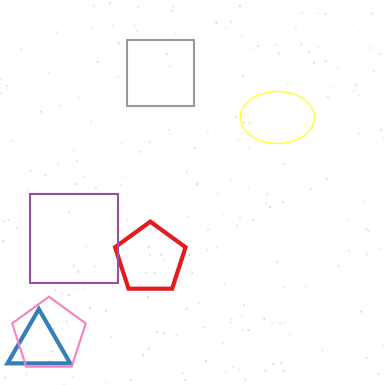[{"shape": "pentagon", "thickness": 3, "radius": 0.48, "center": [0.39, 0.328]}, {"shape": "triangle", "thickness": 3, "radius": 0.47, "center": [0.101, 0.103]}, {"shape": "square", "thickness": 1.5, "radius": 0.57, "center": [0.192, 0.381]}, {"shape": "oval", "thickness": 1, "radius": 0.48, "center": [0.72, 0.695]}, {"shape": "pentagon", "thickness": 1.5, "radius": 0.5, "center": [0.127, 0.129]}, {"shape": "square", "thickness": 1.5, "radius": 0.43, "center": [0.417, 0.81]}]